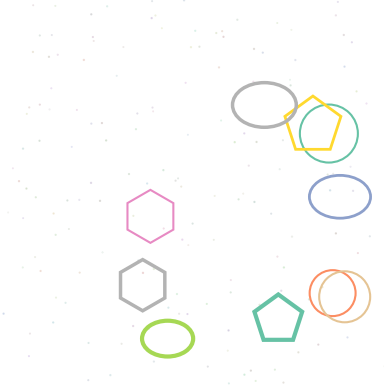[{"shape": "circle", "thickness": 1.5, "radius": 0.38, "center": [0.854, 0.653]}, {"shape": "pentagon", "thickness": 3, "radius": 0.33, "center": [0.723, 0.17]}, {"shape": "circle", "thickness": 1.5, "radius": 0.3, "center": [0.864, 0.239]}, {"shape": "oval", "thickness": 2, "radius": 0.4, "center": [0.883, 0.489]}, {"shape": "hexagon", "thickness": 1.5, "radius": 0.34, "center": [0.391, 0.438]}, {"shape": "oval", "thickness": 3, "radius": 0.33, "center": [0.435, 0.12]}, {"shape": "pentagon", "thickness": 2, "radius": 0.38, "center": [0.813, 0.674]}, {"shape": "circle", "thickness": 1.5, "radius": 0.33, "center": [0.895, 0.229]}, {"shape": "oval", "thickness": 2.5, "radius": 0.41, "center": [0.687, 0.727]}, {"shape": "hexagon", "thickness": 2.5, "radius": 0.33, "center": [0.371, 0.259]}]